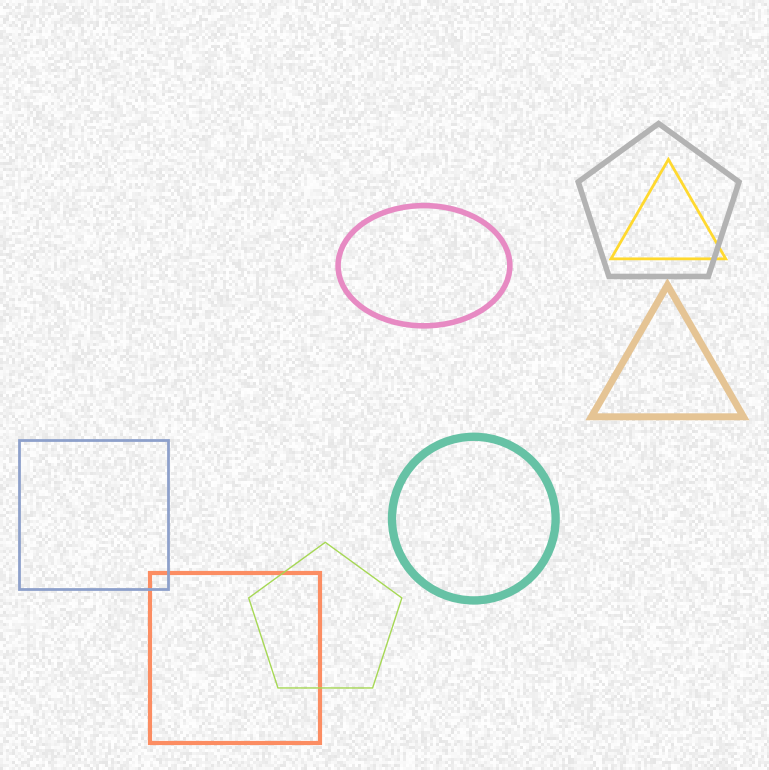[{"shape": "circle", "thickness": 3, "radius": 0.53, "center": [0.615, 0.327]}, {"shape": "square", "thickness": 1.5, "radius": 0.55, "center": [0.305, 0.145]}, {"shape": "square", "thickness": 1, "radius": 0.48, "center": [0.121, 0.331]}, {"shape": "oval", "thickness": 2, "radius": 0.56, "center": [0.551, 0.655]}, {"shape": "pentagon", "thickness": 0.5, "radius": 0.52, "center": [0.422, 0.191]}, {"shape": "triangle", "thickness": 1, "radius": 0.43, "center": [0.868, 0.707]}, {"shape": "triangle", "thickness": 2.5, "radius": 0.57, "center": [0.867, 0.516]}, {"shape": "pentagon", "thickness": 2, "radius": 0.55, "center": [0.855, 0.73]}]